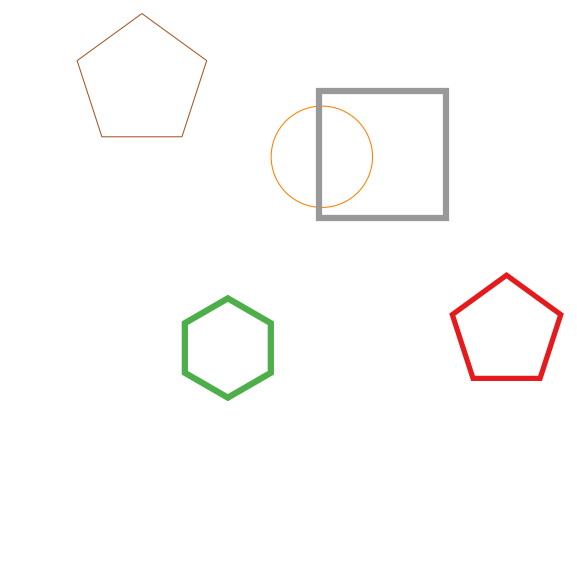[{"shape": "pentagon", "thickness": 2.5, "radius": 0.49, "center": [0.877, 0.424]}, {"shape": "hexagon", "thickness": 3, "radius": 0.43, "center": [0.395, 0.397]}, {"shape": "circle", "thickness": 0.5, "radius": 0.44, "center": [0.557, 0.728]}, {"shape": "pentagon", "thickness": 0.5, "radius": 0.59, "center": [0.246, 0.858]}, {"shape": "square", "thickness": 3, "radius": 0.55, "center": [0.662, 0.731]}]